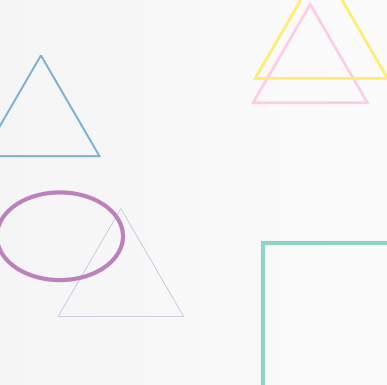[{"shape": "square", "thickness": 3, "radius": 0.93, "center": [0.865, 0.182]}, {"shape": "triangle", "thickness": 0.5, "radius": 0.94, "center": [0.312, 0.271]}, {"shape": "triangle", "thickness": 1.5, "radius": 0.87, "center": [0.106, 0.682]}, {"shape": "triangle", "thickness": 2, "radius": 0.85, "center": [0.801, 0.818]}, {"shape": "oval", "thickness": 3, "radius": 0.81, "center": [0.155, 0.386]}, {"shape": "triangle", "thickness": 2, "radius": 0.99, "center": [0.829, 0.895]}]